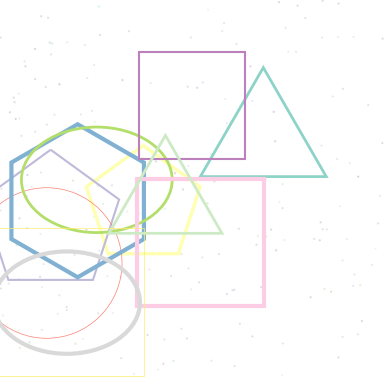[{"shape": "triangle", "thickness": 2, "radius": 0.94, "center": [0.684, 0.636]}, {"shape": "pentagon", "thickness": 2.5, "radius": 0.78, "center": [0.372, 0.467]}, {"shape": "pentagon", "thickness": 1.5, "radius": 0.93, "center": [0.132, 0.424]}, {"shape": "circle", "thickness": 0.5, "radius": 0.98, "center": [0.121, 0.317]}, {"shape": "hexagon", "thickness": 3, "radius": 0.99, "center": [0.202, 0.479]}, {"shape": "oval", "thickness": 2, "radius": 0.98, "center": [0.251, 0.533]}, {"shape": "square", "thickness": 3, "radius": 0.83, "center": [0.521, 0.371]}, {"shape": "oval", "thickness": 3, "radius": 0.95, "center": [0.173, 0.214]}, {"shape": "square", "thickness": 1.5, "radius": 0.69, "center": [0.499, 0.726]}, {"shape": "triangle", "thickness": 2, "radius": 0.85, "center": [0.43, 0.479]}, {"shape": "square", "thickness": 0.5, "radius": 0.96, "center": [0.182, 0.216]}]